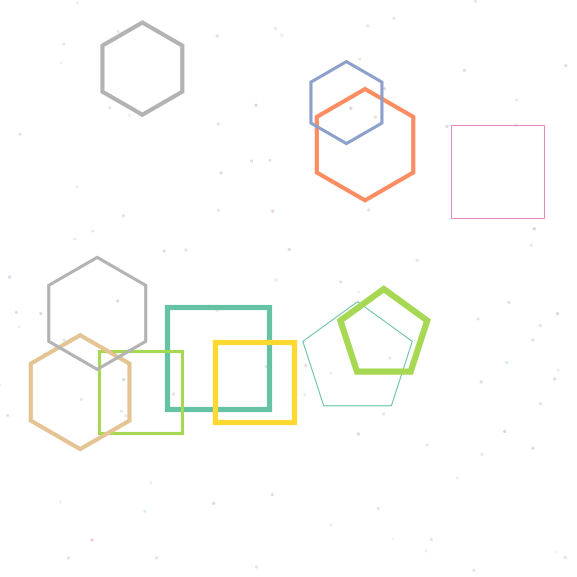[{"shape": "square", "thickness": 2.5, "radius": 0.44, "center": [0.378, 0.379]}, {"shape": "pentagon", "thickness": 0.5, "radius": 0.5, "center": [0.619, 0.377]}, {"shape": "hexagon", "thickness": 2, "radius": 0.48, "center": [0.632, 0.749]}, {"shape": "hexagon", "thickness": 1.5, "radius": 0.35, "center": [0.6, 0.821]}, {"shape": "square", "thickness": 0.5, "radius": 0.4, "center": [0.862, 0.703]}, {"shape": "pentagon", "thickness": 3, "radius": 0.4, "center": [0.665, 0.42]}, {"shape": "square", "thickness": 1.5, "radius": 0.36, "center": [0.244, 0.32]}, {"shape": "square", "thickness": 2.5, "radius": 0.34, "center": [0.44, 0.338]}, {"shape": "hexagon", "thickness": 2, "radius": 0.49, "center": [0.139, 0.32]}, {"shape": "hexagon", "thickness": 2, "radius": 0.4, "center": [0.247, 0.88]}, {"shape": "hexagon", "thickness": 1.5, "radius": 0.48, "center": [0.168, 0.456]}]